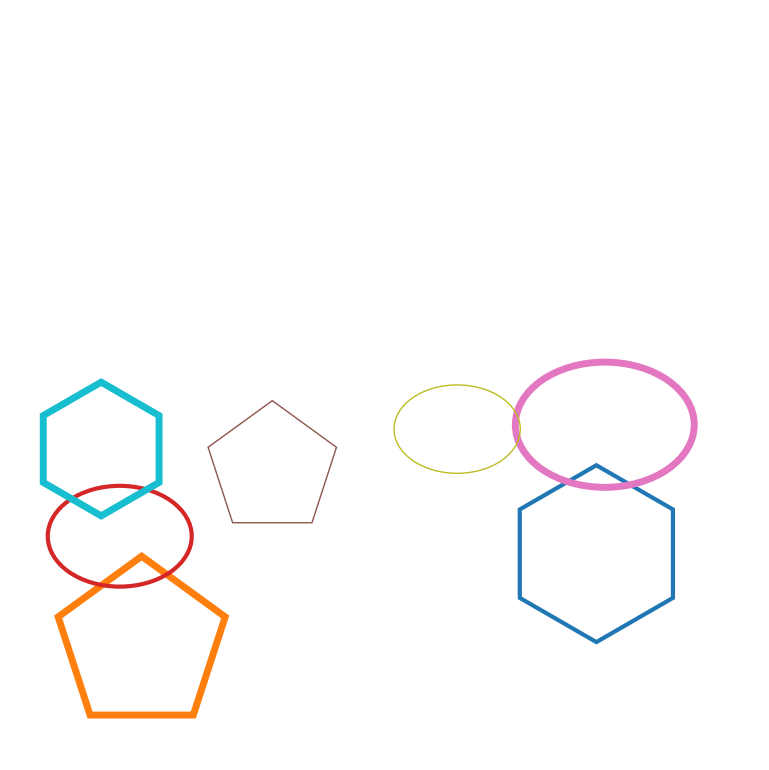[{"shape": "hexagon", "thickness": 1.5, "radius": 0.57, "center": [0.774, 0.281]}, {"shape": "pentagon", "thickness": 2.5, "radius": 0.57, "center": [0.184, 0.164]}, {"shape": "oval", "thickness": 1.5, "radius": 0.47, "center": [0.156, 0.304]}, {"shape": "pentagon", "thickness": 0.5, "radius": 0.44, "center": [0.354, 0.392]}, {"shape": "oval", "thickness": 2.5, "radius": 0.58, "center": [0.785, 0.448]}, {"shape": "oval", "thickness": 0.5, "radius": 0.41, "center": [0.594, 0.443]}, {"shape": "hexagon", "thickness": 2.5, "radius": 0.43, "center": [0.131, 0.417]}]